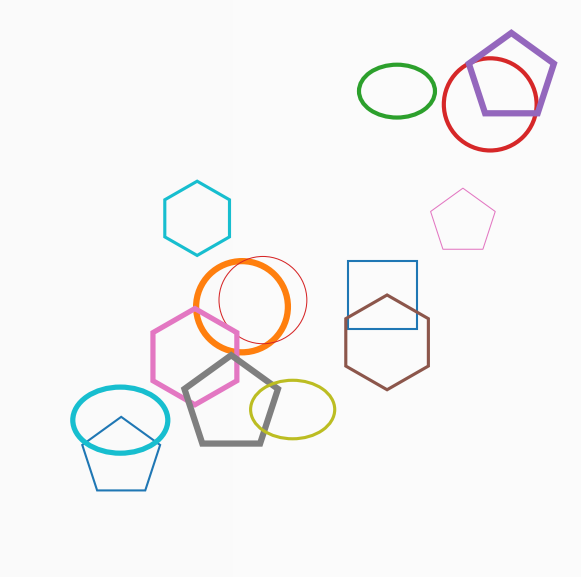[{"shape": "pentagon", "thickness": 1, "radius": 0.35, "center": [0.209, 0.207]}, {"shape": "square", "thickness": 1, "radius": 0.29, "center": [0.658, 0.488]}, {"shape": "circle", "thickness": 3, "radius": 0.39, "center": [0.416, 0.468]}, {"shape": "oval", "thickness": 2, "radius": 0.33, "center": [0.683, 0.841]}, {"shape": "circle", "thickness": 2, "radius": 0.4, "center": [0.843, 0.818]}, {"shape": "circle", "thickness": 0.5, "radius": 0.38, "center": [0.452, 0.479]}, {"shape": "pentagon", "thickness": 3, "radius": 0.38, "center": [0.88, 0.865]}, {"shape": "hexagon", "thickness": 1.5, "radius": 0.41, "center": [0.666, 0.406]}, {"shape": "pentagon", "thickness": 0.5, "radius": 0.29, "center": [0.796, 0.615]}, {"shape": "hexagon", "thickness": 2.5, "radius": 0.42, "center": [0.335, 0.382]}, {"shape": "pentagon", "thickness": 3, "radius": 0.42, "center": [0.398, 0.299]}, {"shape": "oval", "thickness": 1.5, "radius": 0.36, "center": [0.504, 0.29]}, {"shape": "hexagon", "thickness": 1.5, "radius": 0.32, "center": [0.339, 0.621]}, {"shape": "oval", "thickness": 2.5, "radius": 0.41, "center": [0.207, 0.272]}]